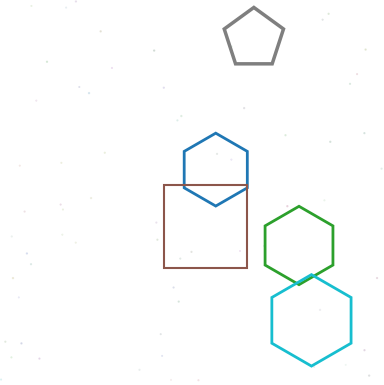[{"shape": "hexagon", "thickness": 2, "radius": 0.47, "center": [0.56, 0.559]}, {"shape": "hexagon", "thickness": 2, "radius": 0.51, "center": [0.777, 0.362]}, {"shape": "square", "thickness": 1.5, "radius": 0.54, "center": [0.534, 0.411]}, {"shape": "pentagon", "thickness": 2.5, "radius": 0.4, "center": [0.659, 0.9]}, {"shape": "hexagon", "thickness": 2, "radius": 0.59, "center": [0.809, 0.168]}]